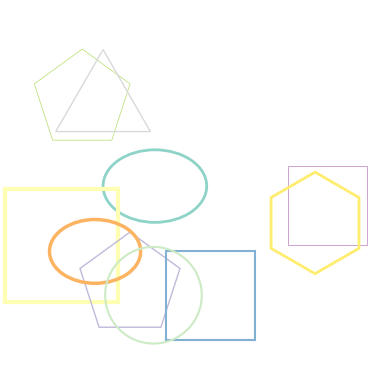[{"shape": "oval", "thickness": 2, "radius": 0.67, "center": [0.402, 0.517]}, {"shape": "square", "thickness": 3, "radius": 0.73, "center": [0.16, 0.362]}, {"shape": "pentagon", "thickness": 1, "radius": 0.68, "center": [0.338, 0.26]}, {"shape": "square", "thickness": 1.5, "radius": 0.57, "center": [0.547, 0.232]}, {"shape": "oval", "thickness": 2.5, "radius": 0.59, "center": [0.247, 0.347]}, {"shape": "pentagon", "thickness": 0.5, "radius": 0.65, "center": [0.214, 0.742]}, {"shape": "triangle", "thickness": 1, "radius": 0.71, "center": [0.268, 0.729]}, {"shape": "square", "thickness": 0.5, "radius": 0.51, "center": [0.85, 0.466]}, {"shape": "circle", "thickness": 1.5, "radius": 0.63, "center": [0.399, 0.233]}, {"shape": "hexagon", "thickness": 2, "radius": 0.66, "center": [0.818, 0.421]}]